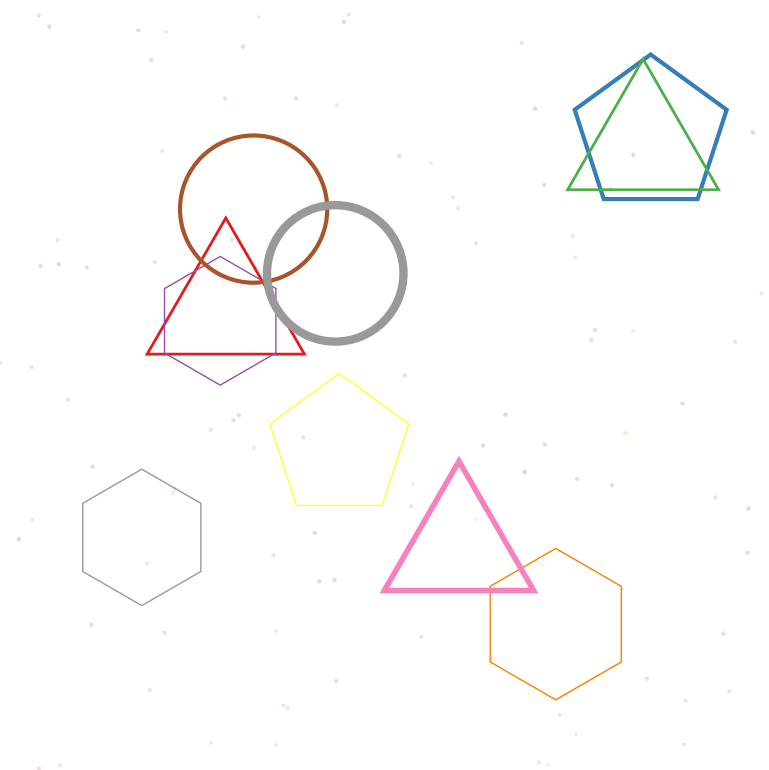[{"shape": "triangle", "thickness": 1, "radius": 0.59, "center": [0.293, 0.599]}, {"shape": "pentagon", "thickness": 1.5, "radius": 0.52, "center": [0.845, 0.825]}, {"shape": "triangle", "thickness": 1, "radius": 0.57, "center": [0.835, 0.81]}, {"shape": "hexagon", "thickness": 0.5, "radius": 0.42, "center": [0.286, 0.583]}, {"shape": "hexagon", "thickness": 0.5, "radius": 0.49, "center": [0.722, 0.189]}, {"shape": "pentagon", "thickness": 0.5, "radius": 0.47, "center": [0.441, 0.42]}, {"shape": "circle", "thickness": 1.5, "radius": 0.48, "center": [0.329, 0.728]}, {"shape": "triangle", "thickness": 2, "radius": 0.56, "center": [0.596, 0.289]}, {"shape": "hexagon", "thickness": 0.5, "radius": 0.44, "center": [0.184, 0.302]}, {"shape": "circle", "thickness": 3, "radius": 0.44, "center": [0.435, 0.645]}]